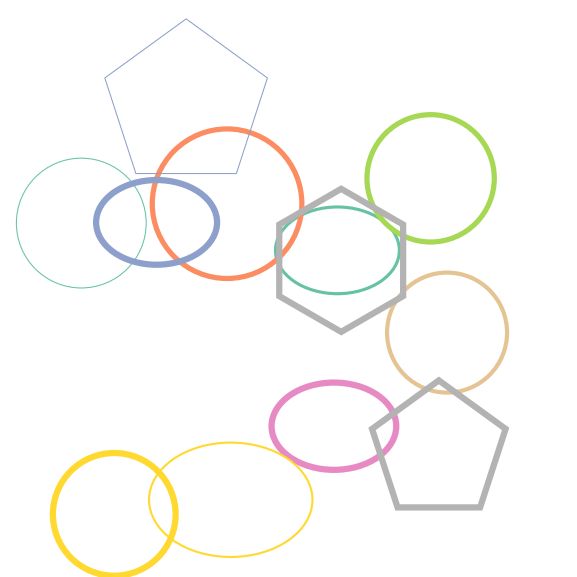[{"shape": "oval", "thickness": 1.5, "radius": 0.54, "center": [0.584, 0.566]}, {"shape": "circle", "thickness": 0.5, "radius": 0.56, "center": [0.141, 0.613]}, {"shape": "circle", "thickness": 2.5, "radius": 0.65, "center": [0.393, 0.646]}, {"shape": "pentagon", "thickness": 0.5, "radius": 0.74, "center": [0.322, 0.818]}, {"shape": "oval", "thickness": 3, "radius": 0.52, "center": [0.271, 0.614]}, {"shape": "oval", "thickness": 3, "radius": 0.54, "center": [0.578, 0.261]}, {"shape": "circle", "thickness": 2.5, "radius": 0.55, "center": [0.746, 0.69]}, {"shape": "oval", "thickness": 1, "radius": 0.71, "center": [0.4, 0.134]}, {"shape": "circle", "thickness": 3, "radius": 0.53, "center": [0.198, 0.108]}, {"shape": "circle", "thickness": 2, "radius": 0.52, "center": [0.774, 0.423]}, {"shape": "pentagon", "thickness": 3, "radius": 0.61, "center": [0.76, 0.219]}, {"shape": "hexagon", "thickness": 3, "radius": 0.62, "center": [0.591, 0.548]}]